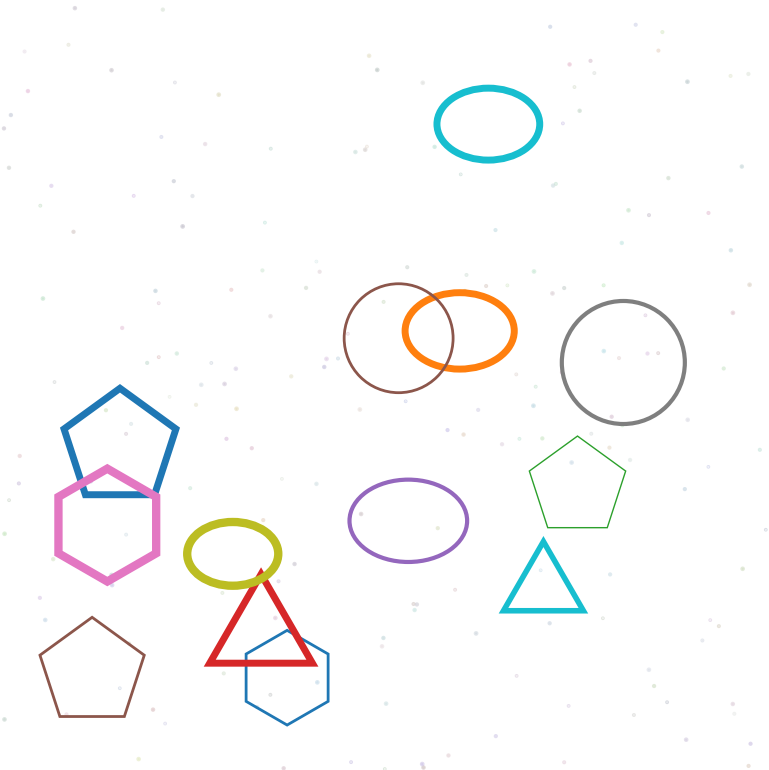[{"shape": "pentagon", "thickness": 2.5, "radius": 0.38, "center": [0.156, 0.419]}, {"shape": "hexagon", "thickness": 1, "radius": 0.31, "center": [0.373, 0.12]}, {"shape": "oval", "thickness": 2.5, "radius": 0.35, "center": [0.597, 0.57]}, {"shape": "pentagon", "thickness": 0.5, "radius": 0.33, "center": [0.75, 0.368]}, {"shape": "triangle", "thickness": 2.5, "radius": 0.39, "center": [0.339, 0.177]}, {"shape": "oval", "thickness": 1.5, "radius": 0.38, "center": [0.53, 0.324]}, {"shape": "pentagon", "thickness": 1, "radius": 0.36, "center": [0.12, 0.127]}, {"shape": "circle", "thickness": 1, "radius": 0.35, "center": [0.518, 0.561]}, {"shape": "hexagon", "thickness": 3, "radius": 0.37, "center": [0.139, 0.318]}, {"shape": "circle", "thickness": 1.5, "radius": 0.4, "center": [0.81, 0.529]}, {"shape": "oval", "thickness": 3, "radius": 0.3, "center": [0.302, 0.281]}, {"shape": "oval", "thickness": 2.5, "radius": 0.33, "center": [0.634, 0.839]}, {"shape": "triangle", "thickness": 2, "radius": 0.3, "center": [0.706, 0.237]}]